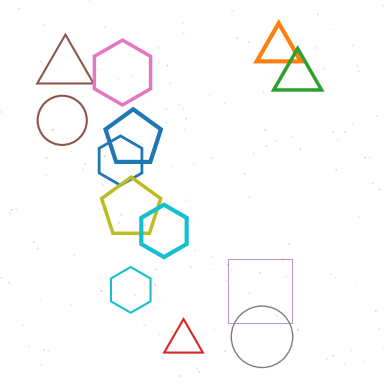[{"shape": "pentagon", "thickness": 3, "radius": 0.38, "center": [0.346, 0.641]}, {"shape": "hexagon", "thickness": 2, "radius": 0.32, "center": [0.313, 0.583]}, {"shape": "triangle", "thickness": 3, "radius": 0.33, "center": [0.724, 0.874]}, {"shape": "triangle", "thickness": 2.5, "radius": 0.36, "center": [0.773, 0.802]}, {"shape": "triangle", "thickness": 1.5, "radius": 0.29, "center": [0.477, 0.113]}, {"shape": "square", "thickness": 0.5, "radius": 0.42, "center": [0.676, 0.245]}, {"shape": "triangle", "thickness": 1.5, "radius": 0.42, "center": [0.17, 0.825]}, {"shape": "circle", "thickness": 1.5, "radius": 0.32, "center": [0.162, 0.687]}, {"shape": "hexagon", "thickness": 2.5, "radius": 0.42, "center": [0.318, 0.812]}, {"shape": "circle", "thickness": 1, "radius": 0.4, "center": [0.681, 0.125]}, {"shape": "pentagon", "thickness": 2.5, "radius": 0.4, "center": [0.341, 0.459]}, {"shape": "hexagon", "thickness": 1.5, "radius": 0.3, "center": [0.34, 0.247]}, {"shape": "hexagon", "thickness": 3, "radius": 0.34, "center": [0.426, 0.4]}]